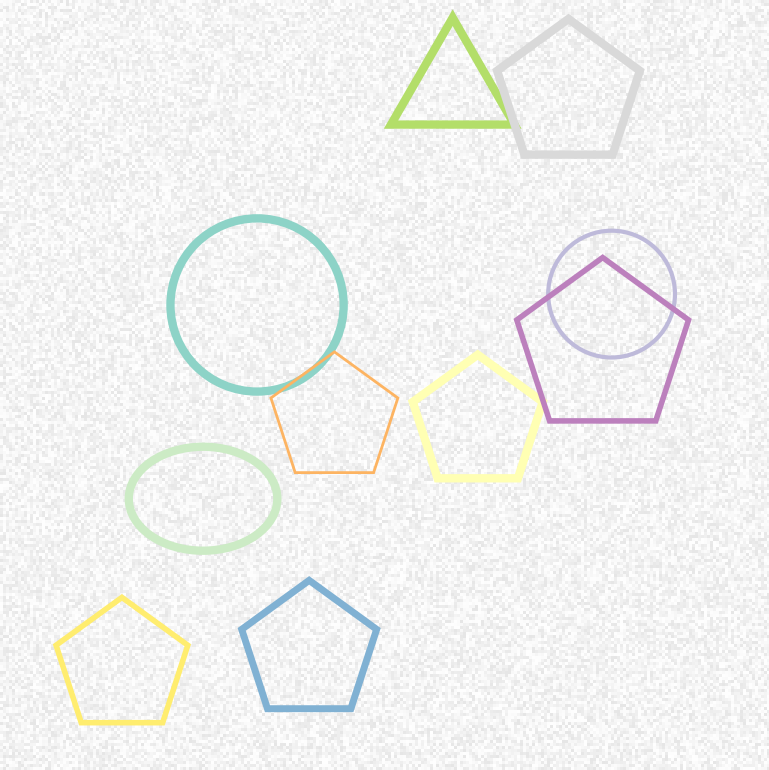[{"shape": "circle", "thickness": 3, "radius": 0.56, "center": [0.334, 0.604]}, {"shape": "pentagon", "thickness": 3, "radius": 0.44, "center": [0.62, 0.451]}, {"shape": "circle", "thickness": 1.5, "radius": 0.41, "center": [0.794, 0.618]}, {"shape": "pentagon", "thickness": 2.5, "radius": 0.46, "center": [0.402, 0.154]}, {"shape": "pentagon", "thickness": 1, "radius": 0.43, "center": [0.434, 0.456]}, {"shape": "triangle", "thickness": 3, "radius": 0.46, "center": [0.588, 0.884]}, {"shape": "pentagon", "thickness": 3, "radius": 0.49, "center": [0.738, 0.878]}, {"shape": "pentagon", "thickness": 2, "radius": 0.59, "center": [0.783, 0.548]}, {"shape": "oval", "thickness": 3, "radius": 0.48, "center": [0.264, 0.352]}, {"shape": "pentagon", "thickness": 2, "radius": 0.45, "center": [0.158, 0.134]}]